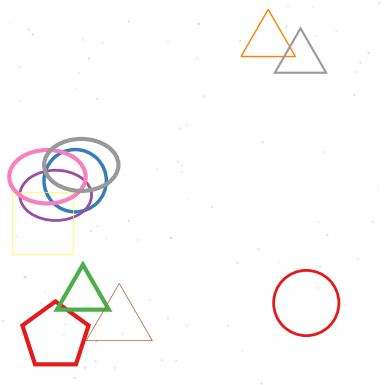[{"shape": "pentagon", "thickness": 3, "radius": 0.45, "center": [0.144, 0.127]}, {"shape": "circle", "thickness": 2, "radius": 0.42, "center": [0.796, 0.213]}, {"shape": "circle", "thickness": 2.5, "radius": 0.4, "center": [0.195, 0.531]}, {"shape": "triangle", "thickness": 3, "radius": 0.39, "center": [0.215, 0.235]}, {"shape": "oval", "thickness": 2, "radius": 0.47, "center": [0.145, 0.493]}, {"shape": "triangle", "thickness": 1, "radius": 0.41, "center": [0.697, 0.894]}, {"shape": "square", "thickness": 0.5, "radius": 0.4, "center": [0.11, 0.42]}, {"shape": "triangle", "thickness": 0.5, "radius": 0.5, "center": [0.31, 0.165]}, {"shape": "oval", "thickness": 3, "radius": 0.5, "center": [0.123, 0.541]}, {"shape": "oval", "thickness": 3, "radius": 0.48, "center": [0.211, 0.572]}, {"shape": "triangle", "thickness": 1.5, "radius": 0.38, "center": [0.781, 0.85]}]